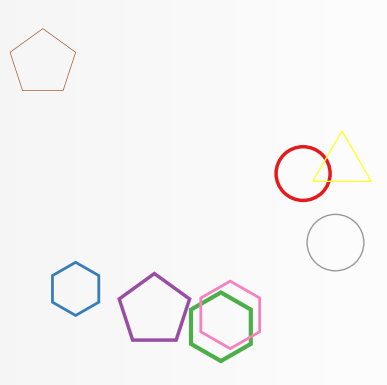[{"shape": "circle", "thickness": 2.5, "radius": 0.35, "center": [0.782, 0.549]}, {"shape": "hexagon", "thickness": 2, "radius": 0.35, "center": [0.195, 0.25]}, {"shape": "hexagon", "thickness": 3, "radius": 0.45, "center": [0.57, 0.151]}, {"shape": "pentagon", "thickness": 2.5, "radius": 0.48, "center": [0.398, 0.194]}, {"shape": "triangle", "thickness": 1, "radius": 0.44, "center": [0.883, 0.573]}, {"shape": "pentagon", "thickness": 0.5, "radius": 0.45, "center": [0.111, 0.837]}, {"shape": "hexagon", "thickness": 2, "radius": 0.44, "center": [0.594, 0.182]}, {"shape": "circle", "thickness": 1, "radius": 0.37, "center": [0.866, 0.37]}]